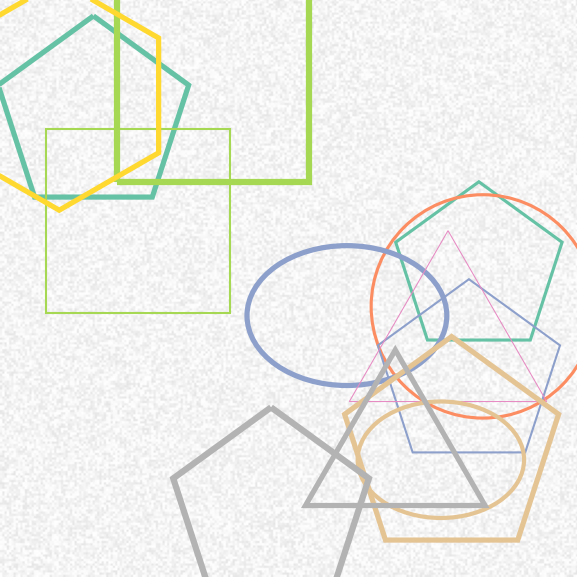[{"shape": "pentagon", "thickness": 1.5, "radius": 0.76, "center": [0.829, 0.533]}, {"shape": "pentagon", "thickness": 2.5, "radius": 0.87, "center": [0.162, 0.798]}, {"shape": "circle", "thickness": 1.5, "radius": 0.97, "center": [0.836, 0.469]}, {"shape": "pentagon", "thickness": 1, "radius": 0.83, "center": [0.812, 0.35]}, {"shape": "oval", "thickness": 2.5, "radius": 0.86, "center": [0.601, 0.453]}, {"shape": "triangle", "thickness": 0.5, "radius": 0.99, "center": [0.776, 0.402]}, {"shape": "square", "thickness": 1, "radius": 0.8, "center": [0.239, 0.617]}, {"shape": "square", "thickness": 3, "radius": 0.83, "center": [0.369, 0.851]}, {"shape": "hexagon", "thickness": 2.5, "radius": 0.99, "center": [0.103, 0.834]}, {"shape": "pentagon", "thickness": 2.5, "radius": 0.97, "center": [0.782, 0.222]}, {"shape": "oval", "thickness": 2, "radius": 0.72, "center": [0.763, 0.203]}, {"shape": "pentagon", "thickness": 3, "radius": 0.89, "center": [0.469, 0.116]}, {"shape": "triangle", "thickness": 2.5, "radius": 0.9, "center": [0.684, 0.214]}]